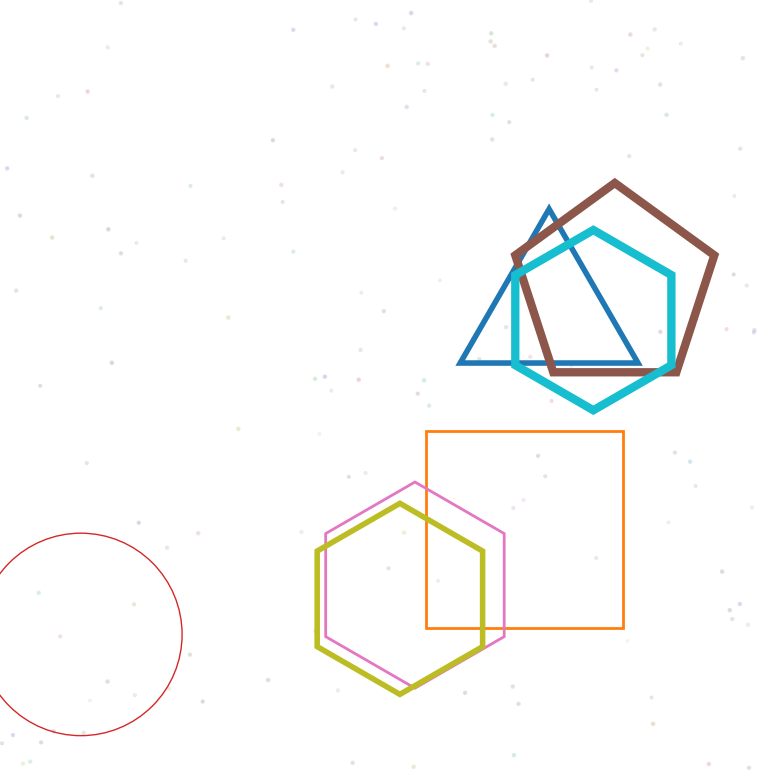[{"shape": "triangle", "thickness": 2, "radius": 0.67, "center": [0.713, 0.595]}, {"shape": "square", "thickness": 1, "radius": 0.64, "center": [0.682, 0.312]}, {"shape": "circle", "thickness": 0.5, "radius": 0.66, "center": [0.105, 0.176]}, {"shape": "pentagon", "thickness": 3, "radius": 0.68, "center": [0.798, 0.626]}, {"shape": "hexagon", "thickness": 1, "radius": 0.67, "center": [0.539, 0.24]}, {"shape": "hexagon", "thickness": 2, "radius": 0.62, "center": [0.519, 0.222]}, {"shape": "hexagon", "thickness": 3, "radius": 0.59, "center": [0.771, 0.584]}]